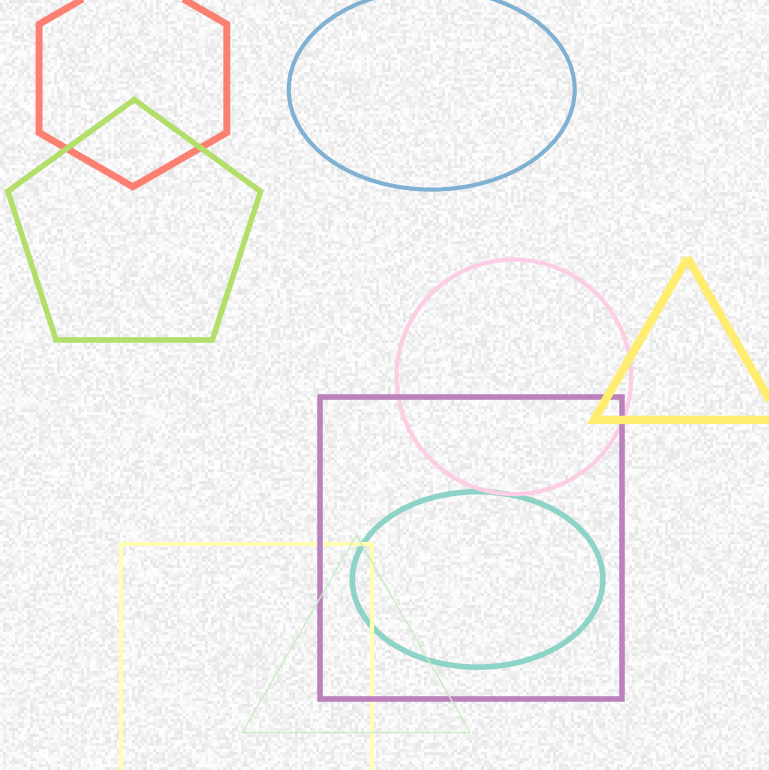[{"shape": "oval", "thickness": 2, "radius": 0.81, "center": [0.62, 0.248]}, {"shape": "square", "thickness": 1.5, "radius": 0.81, "center": [0.32, 0.13]}, {"shape": "hexagon", "thickness": 2.5, "radius": 0.7, "center": [0.173, 0.898]}, {"shape": "oval", "thickness": 1.5, "radius": 0.93, "center": [0.561, 0.884]}, {"shape": "pentagon", "thickness": 2, "radius": 0.86, "center": [0.174, 0.698]}, {"shape": "circle", "thickness": 1.5, "radius": 0.76, "center": [0.667, 0.511]}, {"shape": "square", "thickness": 2, "radius": 0.98, "center": [0.612, 0.288]}, {"shape": "triangle", "thickness": 0.5, "radius": 0.85, "center": [0.463, 0.134]}, {"shape": "triangle", "thickness": 3, "radius": 0.7, "center": [0.893, 0.525]}]